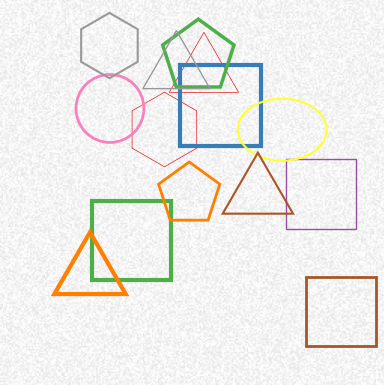[{"shape": "triangle", "thickness": 0.5, "radius": 0.52, "center": [0.53, 0.812]}, {"shape": "hexagon", "thickness": 0.5, "radius": 0.48, "center": [0.427, 0.664]}, {"shape": "square", "thickness": 3, "radius": 0.53, "center": [0.572, 0.726]}, {"shape": "square", "thickness": 3, "radius": 0.51, "center": [0.342, 0.375]}, {"shape": "pentagon", "thickness": 2.5, "radius": 0.49, "center": [0.515, 0.853]}, {"shape": "square", "thickness": 1, "radius": 0.45, "center": [0.834, 0.495]}, {"shape": "triangle", "thickness": 3, "radius": 0.54, "center": [0.234, 0.29]}, {"shape": "pentagon", "thickness": 2, "radius": 0.42, "center": [0.491, 0.496]}, {"shape": "oval", "thickness": 1.5, "radius": 0.58, "center": [0.733, 0.663]}, {"shape": "triangle", "thickness": 1.5, "radius": 0.53, "center": [0.67, 0.498]}, {"shape": "square", "thickness": 2, "radius": 0.45, "center": [0.885, 0.191]}, {"shape": "circle", "thickness": 2, "radius": 0.44, "center": [0.286, 0.718]}, {"shape": "triangle", "thickness": 1, "radius": 0.5, "center": [0.458, 0.82]}, {"shape": "hexagon", "thickness": 1.5, "radius": 0.42, "center": [0.284, 0.882]}]